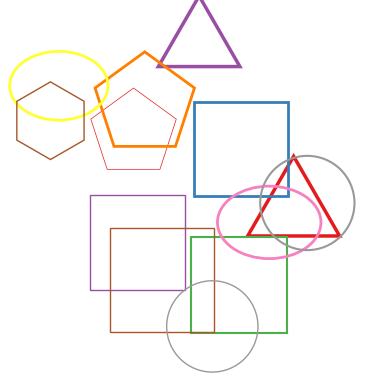[{"shape": "triangle", "thickness": 2.5, "radius": 0.69, "center": [0.763, 0.456]}, {"shape": "pentagon", "thickness": 0.5, "radius": 0.58, "center": [0.347, 0.655]}, {"shape": "square", "thickness": 2, "radius": 0.61, "center": [0.626, 0.613]}, {"shape": "square", "thickness": 1.5, "radius": 0.62, "center": [0.62, 0.261]}, {"shape": "triangle", "thickness": 2.5, "radius": 0.61, "center": [0.517, 0.888]}, {"shape": "square", "thickness": 1, "radius": 0.62, "center": [0.356, 0.371]}, {"shape": "pentagon", "thickness": 2, "radius": 0.68, "center": [0.376, 0.73]}, {"shape": "oval", "thickness": 2, "radius": 0.64, "center": [0.153, 0.777]}, {"shape": "square", "thickness": 1, "radius": 0.68, "center": [0.421, 0.273]}, {"shape": "hexagon", "thickness": 1, "radius": 0.5, "center": [0.131, 0.686]}, {"shape": "oval", "thickness": 2, "radius": 0.67, "center": [0.699, 0.422]}, {"shape": "circle", "thickness": 1, "radius": 0.59, "center": [0.551, 0.152]}, {"shape": "circle", "thickness": 1.5, "radius": 0.61, "center": [0.798, 0.473]}]